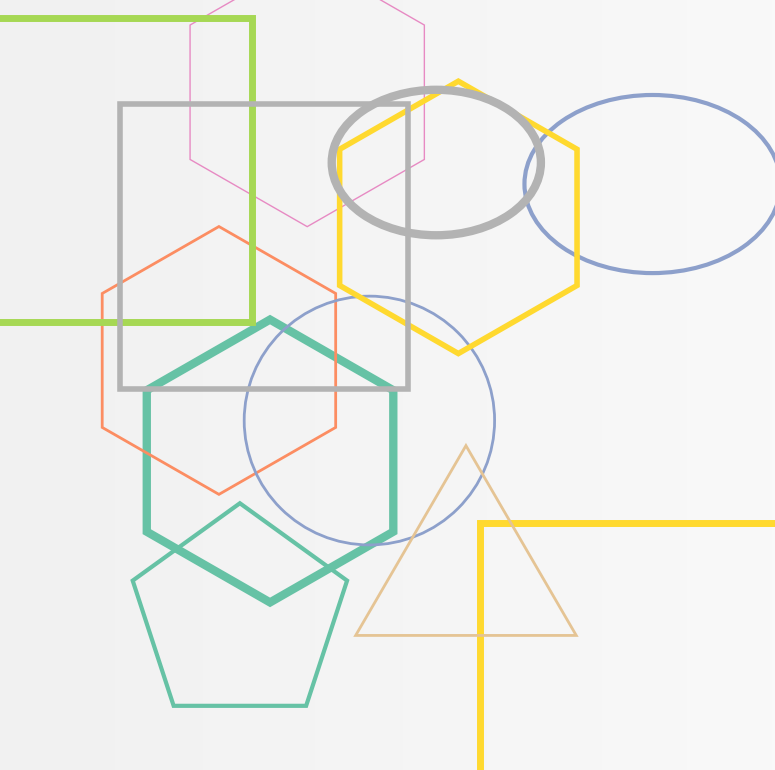[{"shape": "pentagon", "thickness": 1.5, "radius": 0.73, "center": [0.31, 0.201]}, {"shape": "hexagon", "thickness": 3, "radius": 0.92, "center": [0.348, 0.401]}, {"shape": "hexagon", "thickness": 1, "radius": 0.87, "center": [0.283, 0.532]}, {"shape": "oval", "thickness": 1.5, "radius": 0.83, "center": [0.842, 0.761]}, {"shape": "circle", "thickness": 1, "radius": 0.81, "center": [0.477, 0.454]}, {"shape": "hexagon", "thickness": 0.5, "radius": 0.87, "center": [0.396, 0.88]}, {"shape": "square", "thickness": 2.5, "radius": 0.98, "center": [0.129, 0.779]}, {"shape": "hexagon", "thickness": 2, "radius": 0.88, "center": [0.591, 0.718]}, {"shape": "square", "thickness": 2.5, "radius": 0.97, "center": [0.814, 0.127]}, {"shape": "triangle", "thickness": 1, "radius": 0.82, "center": [0.601, 0.257]}, {"shape": "square", "thickness": 2, "radius": 0.93, "center": [0.341, 0.68]}, {"shape": "oval", "thickness": 3, "radius": 0.67, "center": [0.563, 0.789]}]